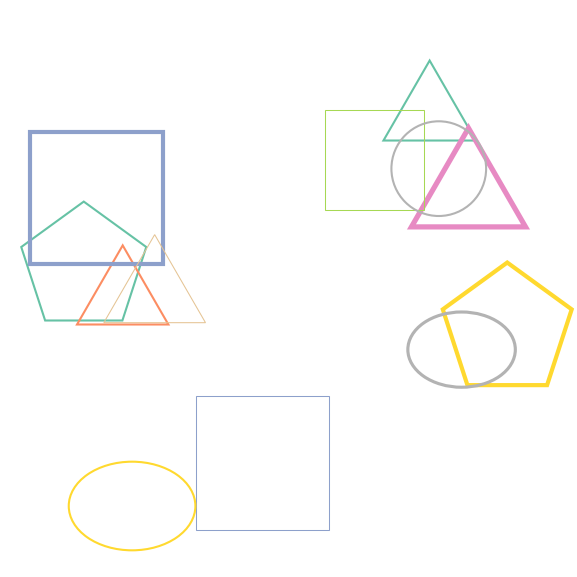[{"shape": "triangle", "thickness": 1, "radius": 0.46, "center": [0.744, 0.802]}, {"shape": "pentagon", "thickness": 1, "radius": 0.57, "center": [0.145, 0.536]}, {"shape": "triangle", "thickness": 1, "radius": 0.46, "center": [0.212, 0.483]}, {"shape": "square", "thickness": 2, "radius": 0.57, "center": [0.167, 0.656]}, {"shape": "square", "thickness": 0.5, "radius": 0.58, "center": [0.455, 0.198]}, {"shape": "triangle", "thickness": 2.5, "radius": 0.57, "center": [0.811, 0.663]}, {"shape": "square", "thickness": 0.5, "radius": 0.43, "center": [0.648, 0.723]}, {"shape": "oval", "thickness": 1, "radius": 0.55, "center": [0.229, 0.123]}, {"shape": "pentagon", "thickness": 2, "radius": 0.59, "center": [0.878, 0.427]}, {"shape": "triangle", "thickness": 0.5, "radius": 0.51, "center": [0.268, 0.491]}, {"shape": "circle", "thickness": 1, "radius": 0.41, "center": [0.76, 0.707]}, {"shape": "oval", "thickness": 1.5, "radius": 0.47, "center": [0.799, 0.394]}]